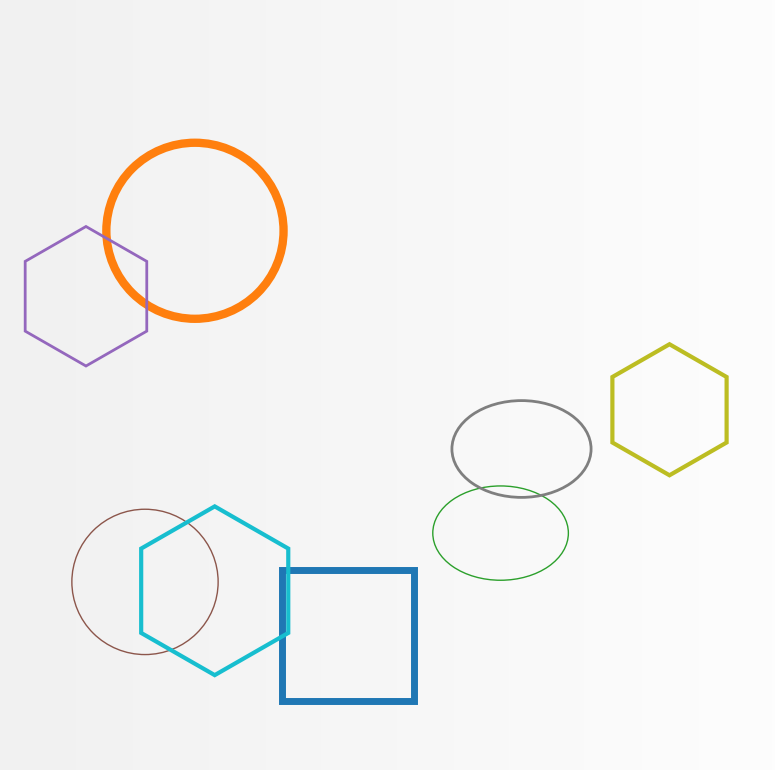[{"shape": "square", "thickness": 2.5, "radius": 0.43, "center": [0.449, 0.175]}, {"shape": "circle", "thickness": 3, "radius": 0.57, "center": [0.252, 0.7]}, {"shape": "oval", "thickness": 0.5, "radius": 0.44, "center": [0.646, 0.308]}, {"shape": "hexagon", "thickness": 1, "radius": 0.45, "center": [0.111, 0.615]}, {"shape": "circle", "thickness": 0.5, "radius": 0.47, "center": [0.187, 0.244]}, {"shape": "oval", "thickness": 1, "radius": 0.45, "center": [0.673, 0.417]}, {"shape": "hexagon", "thickness": 1.5, "radius": 0.43, "center": [0.864, 0.468]}, {"shape": "hexagon", "thickness": 1.5, "radius": 0.55, "center": [0.277, 0.233]}]